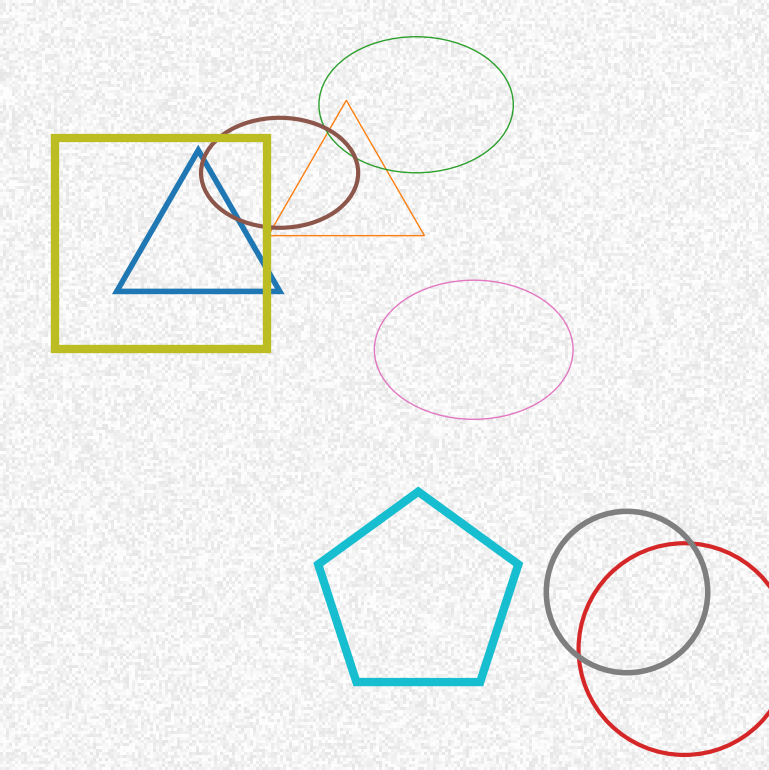[{"shape": "triangle", "thickness": 2, "radius": 0.61, "center": [0.257, 0.683]}, {"shape": "triangle", "thickness": 0.5, "radius": 0.59, "center": [0.45, 0.753]}, {"shape": "oval", "thickness": 0.5, "radius": 0.63, "center": [0.54, 0.864]}, {"shape": "circle", "thickness": 1.5, "radius": 0.69, "center": [0.889, 0.157]}, {"shape": "oval", "thickness": 1.5, "radius": 0.51, "center": [0.363, 0.776]}, {"shape": "oval", "thickness": 0.5, "radius": 0.65, "center": [0.615, 0.546]}, {"shape": "circle", "thickness": 2, "radius": 0.52, "center": [0.814, 0.231]}, {"shape": "square", "thickness": 3, "radius": 0.69, "center": [0.209, 0.683]}, {"shape": "pentagon", "thickness": 3, "radius": 0.68, "center": [0.543, 0.225]}]